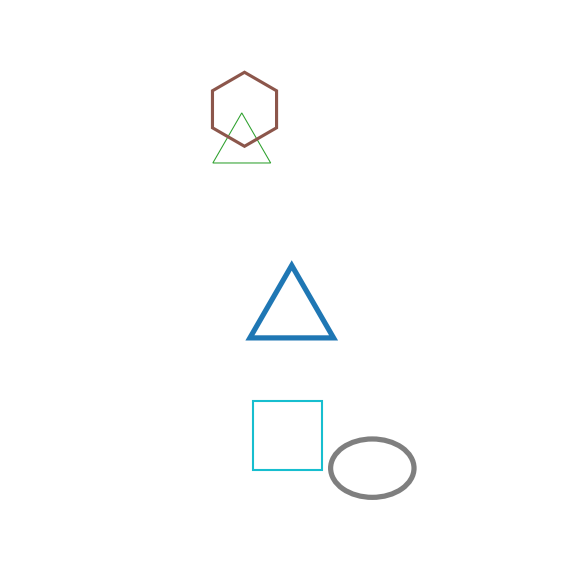[{"shape": "triangle", "thickness": 2.5, "radius": 0.42, "center": [0.505, 0.456]}, {"shape": "triangle", "thickness": 0.5, "radius": 0.29, "center": [0.419, 0.746]}, {"shape": "hexagon", "thickness": 1.5, "radius": 0.32, "center": [0.423, 0.81]}, {"shape": "oval", "thickness": 2.5, "radius": 0.36, "center": [0.645, 0.188]}, {"shape": "square", "thickness": 1, "radius": 0.3, "center": [0.498, 0.245]}]